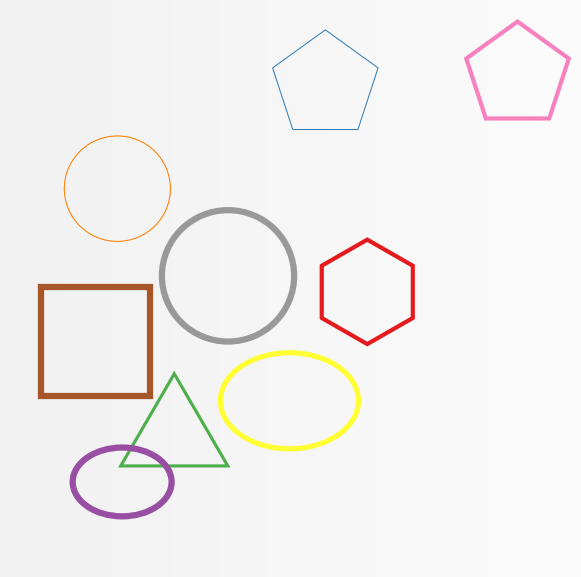[{"shape": "hexagon", "thickness": 2, "radius": 0.45, "center": [0.632, 0.494]}, {"shape": "pentagon", "thickness": 0.5, "radius": 0.48, "center": [0.56, 0.852]}, {"shape": "triangle", "thickness": 1.5, "radius": 0.53, "center": [0.3, 0.246]}, {"shape": "oval", "thickness": 3, "radius": 0.43, "center": [0.21, 0.165]}, {"shape": "circle", "thickness": 0.5, "radius": 0.46, "center": [0.202, 0.672]}, {"shape": "oval", "thickness": 2.5, "radius": 0.59, "center": [0.498, 0.305]}, {"shape": "square", "thickness": 3, "radius": 0.47, "center": [0.165, 0.408]}, {"shape": "pentagon", "thickness": 2, "radius": 0.46, "center": [0.89, 0.869]}, {"shape": "circle", "thickness": 3, "radius": 0.57, "center": [0.392, 0.521]}]